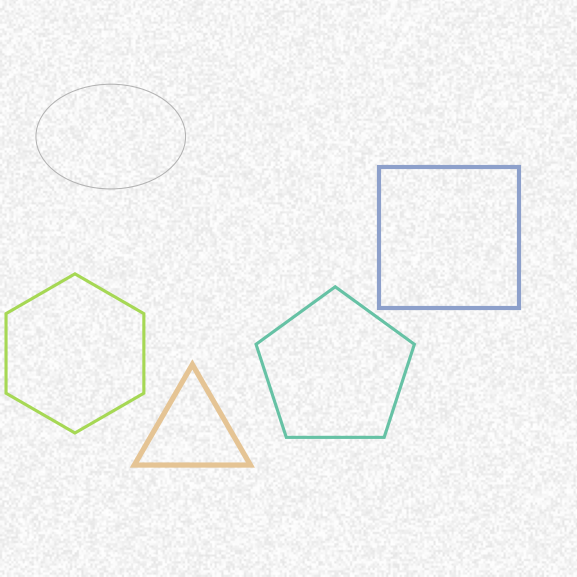[{"shape": "pentagon", "thickness": 1.5, "radius": 0.72, "center": [0.58, 0.358]}, {"shape": "square", "thickness": 2, "radius": 0.61, "center": [0.778, 0.588]}, {"shape": "hexagon", "thickness": 1.5, "radius": 0.69, "center": [0.13, 0.387]}, {"shape": "triangle", "thickness": 2.5, "radius": 0.58, "center": [0.333, 0.252]}, {"shape": "oval", "thickness": 0.5, "radius": 0.65, "center": [0.192, 0.763]}]